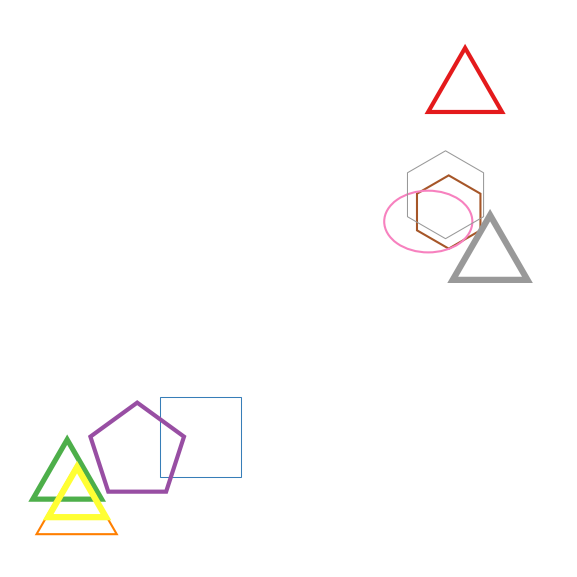[{"shape": "triangle", "thickness": 2, "radius": 0.37, "center": [0.805, 0.842]}, {"shape": "square", "thickness": 0.5, "radius": 0.35, "center": [0.348, 0.243]}, {"shape": "triangle", "thickness": 2.5, "radius": 0.34, "center": [0.116, 0.169]}, {"shape": "pentagon", "thickness": 2, "radius": 0.43, "center": [0.238, 0.217]}, {"shape": "triangle", "thickness": 1, "radius": 0.4, "center": [0.133, 0.114]}, {"shape": "triangle", "thickness": 3, "radius": 0.29, "center": [0.133, 0.132]}, {"shape": "hexagon", "thickness": 1, "radius": 0.32, "center": [0.777, 0.632]}, {"shape": "oval", "thickness": 1, "radius": 0.38, "center": [0.742, 0.616]}, {"shape": "hexagon", "thickness": 0.5, "radius": 0.38, "center": [0.771, 0.662]}, {"shape": "triangle", "thickness": 3, "radius": 0.37, "center": [0.849, 0.552]}]